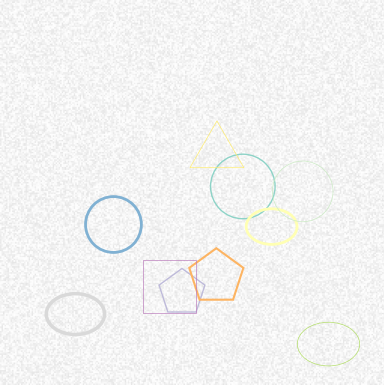[{"shape": "circle", "thickness": 1, "radius": 0.42, "center": [0.631, 0.516]}, {"shape": "oval", "thickness": 2, "radius": 0.33, "center": [0.705, 0.411]}, {"shape": "pentagon", "thickness": 1, "radius": 0.31, "center": [0.473, 0.24]}, {"shape": "circle", "thickness": 2, "radius": 0.36, "center": [0.295, 0.417]}, {"shape": "pentagon", "thickness": 1.5, "radius": 0.37, "center": [0.562, 0.281]}, {"shape": "oval", "thickness": 0.5, "radius": 0.41, "center": [0.853, 0.106]}, {"shape": "oval", "thickness": 2.5, "radius": 0.38, "center": [0.196, 0.184]}, {"shape": "square", "thickness": 0.5, "radius": 0.34, "center": [0.44, 0.255]}, {"shape": "circle", "thickness": 0.5, "radius": 0.39, "center": [0.786, 0.503]}, {"shape": "triangle", "thickness": 0.5, "radius": 0.4, "center": [0.563, 0.605]}]